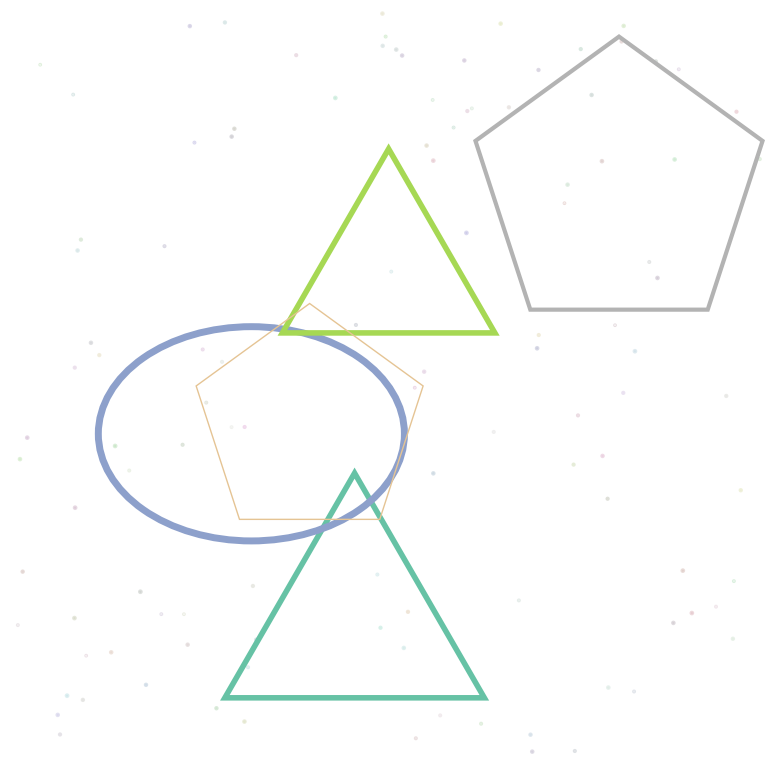[{"shape": "triangle", "thickness": 2, "radius": 0.97, "center": [0.461, 0.191]}, {"shape": "oval", "thickness": 2.5, "radius": 0.99, "center": [0.326, 0.437]}, {"shape": "triangle", "thickness": 2, "radius": 0.8, "center": [0.505, 0.647]}, {"shape": "pentagon", "thickness": 0.5, "radius": 0.77, "center": [0.402, 0.451]}, {"shape": "pentagon", "thickness": 1.5, "radius": 0.98, "center": [0.804, 0.756]}]